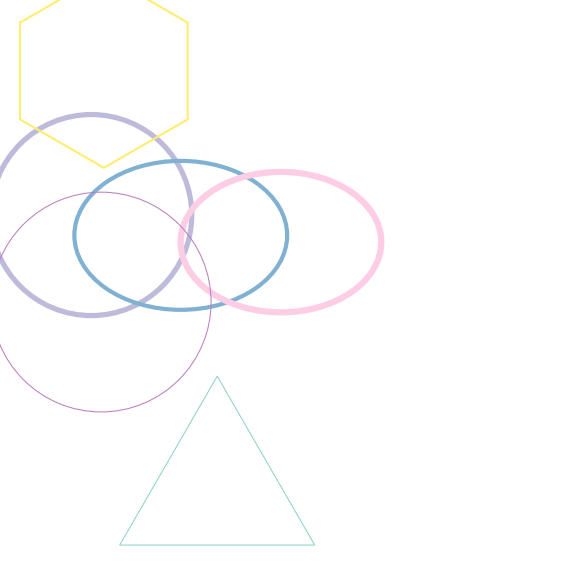[{"shape": "triangle", "thickness": 0.5, "radius": 0.97, "center": [0.376, 0.153]}, {"shape": "circle", "thickness": 2.5, "radius": 0.87, "center": [0.158, 0.627]}, {"shape": "oval", "thickness": 2, "radius": 0.92, "center": [0.313, 0.592]}, {"shape": "oval", "thickness": 3, "radius": 0.87, "center": [0.486, 0.58]}, {"shape": "circle", "thickness": 0.5, "radius": 0.95, "center": [0.175, 0.476]}, {"shape": "hexagon", "thickness": 1, "radius": 0.84, "center": [0.18, 0.876]}]